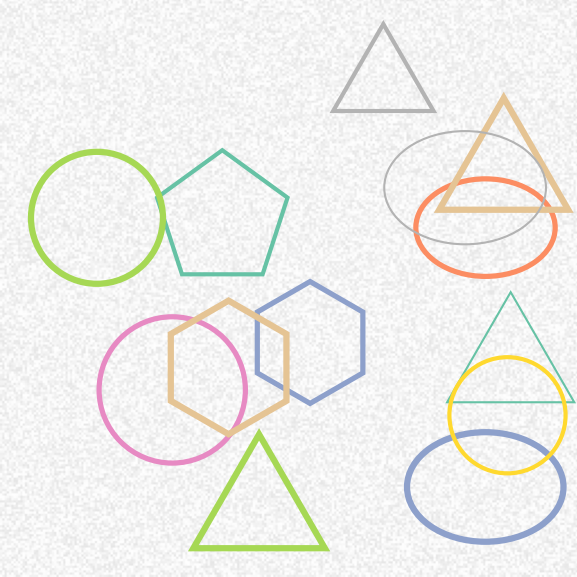[{"shape": "pentagon", "thickness": 2, "radius": 0.59, "center": [0.385, 0.62]}, {"shape": "triangle", "thickness": 1, "radius": 0.64, "center": [0.884, 0.366]}, {"shape": "oval", "thickness": 2.5, "radius": 0.6, "center": [0.841, 0.605]}, {"shape": "oval", "thickness": 3, "radius": 0.68, "center": [0.84, 0.156]}, {"shape": "hexagon", "thickness": 2.5, "radius": 0.53, "center": [0.537, 0.406]}, {"shape": "circle", "thickness": 2.5, "radius": 0.63, "center": [0.298, 0.324]}, {"shape": "circle", "thickness": 3, "radius": 0.57, "center": [0.168, 0.622]}, {"shape": "triangle", "thickness": 3, "radius": 0.66, "center": [0.449, 0.116]}, {"shape": "circle", "thickness": 2, "radius": 0.5, "center": [0.879, 0.28]}, {"shape": "triangle", "thickness": 3, "radius": 0.64, "center": [0.872, 0.7]}, {"shape": "hexagon", "thickness": 3, "radius": 0.58, "center": [0.396, 0.363]}, {"shape": "oval", "thickness": 1, "radius": 0.7, "center": [0.805, 0.674]}, {"shape": "triangle", "thickness": 2, "radius": 0.5, "center": [0.664, 0.857]}]